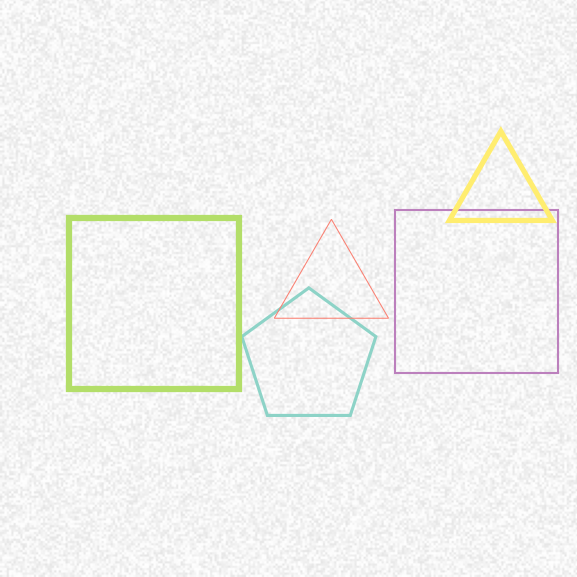[{"shape": "pentagon", "thickness": 1.5, "radius": 0.61, "center": [0.535, 0.379]}, {"shape": "triangle", "thickness": 0.5, "radius": 0.57, "center": [0.574, 0.505]}, {"shape": "square", "thickness": 3, "radius": 0.74, "center": [0.266, 0.474]}, {"shape": "square", "thickness": 1, "radius": 0.71, "center": [0.825, 0.494]}, {"shape": "triangle", "thickness": 2.5, "radius": 0.51, "center": [0.867, 0.669]}]